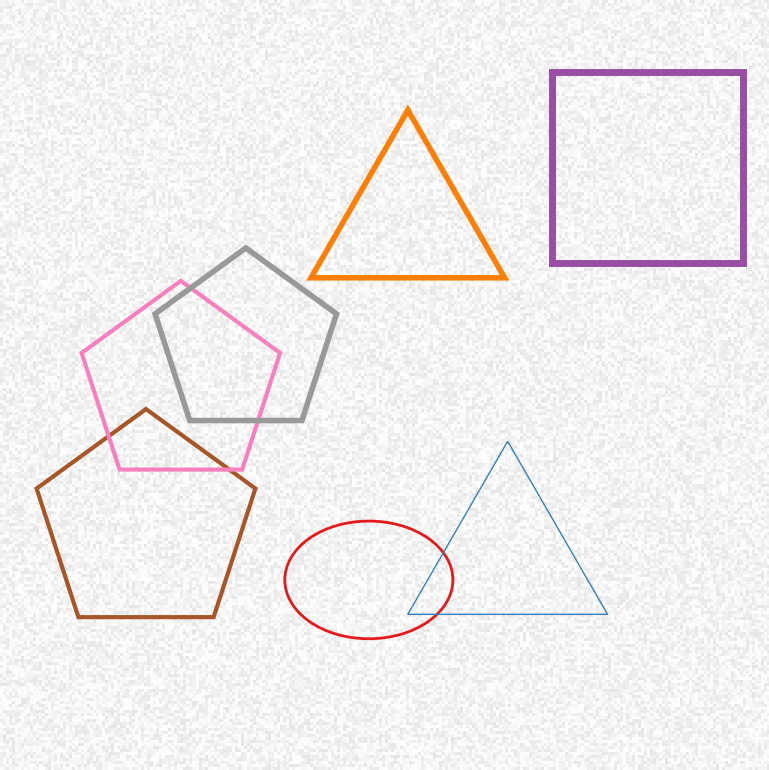[{"shape": "oval", "thickness": 1, "radius": 0.55, "center": [0.479, 0.247]}, {"shape": "triangle", "thickness": 0.5, "radius": 0.75, "center": [0.659, 0.277]}, {"shape": "square", "thickness": 2.5, "radius": 0.62, "center": [0.841, 0.783]}, {"shape": "triangle", "thickness": 2, "radius": 0.73, "center": [0.53, 0.712]}, {"shape": "pentagon", "thickness": 1.5, "radius": 0.75, "center": [0.19, 0.319]}, {"shape": "pentagon", "thickness": 1.5, "radius": 0.68, "center": [0.235, 0.5]}, {"shape": "pentagon", "thickness": 2, "radius": 0.62, "center": [0.319, 0.554]}]